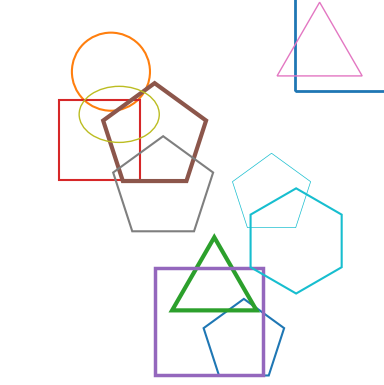[{"shape": "pentagon", "thickness": 1.5, "radius": 0.55, "center": [0.633, 0.114]}, {"shape": "square", "thickness": 2, "radius": 0.66, "center": [0.896, 0.894]}, {"shape": "circle", "thickness": 1.5, "radius": 0.51, "center": [0.288, 0.814]}, {"shape": "triangle", "thickness": 3, "radius": 0.63, "center": [0.557, 0.257]}, {"shape": "square", "thickness": 1.5, "radius": 0.52, "center": [0.259, 0.637]}, {"shape": "square", "thickness": 2.5, "radius": 0.7, "center": [0.543, 0.165]}, {"shape": "pentagon", "thickness": 3, "radius": 0.7, "center": [0.402, 0.643]}, {"shape": "triangle", "thickness": 1, "radius": 0.64, "center": [0.83, 0.867]}, {"shape": "pentagon", "thickness": 1.5, "radius": 0.68, "center": [0.424, 0.51]}, {"shape": "oval", "thickness": 1, "radius": 0.52, "center": [0.31, 0.703]}, {"shape": "hexagon", "thickness": 1.5, "radius": 0.68, "center": [0.769, 0.374]}, {"shape": "pentagon", "thickness": 0.5, "radius": 0.53, "center": [0.705, 0.495]}]